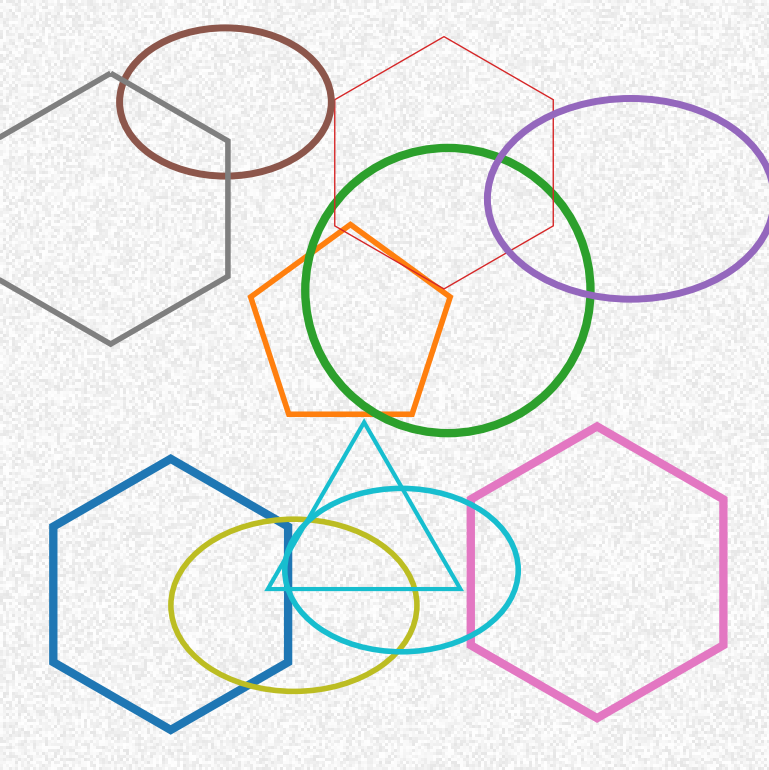[{"shape": "hexagon", "thickness": 3, "radius": 0.88, "center": [0.222, 0.228]}, {"shape": "pentagon", "thickness": 2, "radius": 0.68, "center": [0.455, 0.572]}, {"shape": "circle", "thickness": 3, "radius": 0.93, "center": [0.582, 0.623]}, {"shape": "hexagon", "thickness": 0.5, "radius": 0.82, "center": [0.577, 0.789]}, {"shape": "oval", "thickness": 2.5, "radius": 0.93, "center": [0.819, 0.742]}, {"shape": "oval", "thickness": 2.5, "radius": 0.69, "center": [0.293, 0.868]}, {"shape": "hexagon", "thickness": 3, "radius": 0.95, "center": [0.775, 0.257]}, {"shape": "hexagon", "thickness": 2, "radius": 0.88, "center": [0.144, 0.729]}, {"shape": "oval", "thickness": 2, "radius": 0.8, "center": [0.382, 0.214]}, {"shape": "triangle", "thickness": 1.5, "radius": 0.72, "center": [0.473, 0.307]}, {"shape": "oval", "thickness": 2, "radius": 0.76, "center": [0.521, 0.26]}]